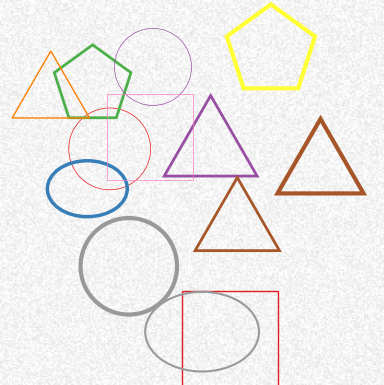[{"shape": "circle", "thickness": 0.5, "radius": 0.53, "center": [0.285, 0.613]}, {"shape": "square", "thickness": 1, "radius": 0.62, "center": [0.597, 0.121]}, {"shape": "oval", "thickness": 2.5, "radius": 0.52, "center": [0.227, 0.51]}, {"shape": "pentagon", "thickness": 2, "radius": 0.52, "center": [0.241, 0.779]}, {"shape": "triangle", "thickness": 2, "radius": 0.7, "center": [0.547, 0.612]}, {"shape": "circle", "thickness": 0.5, "radius": 0.5, "center": [0.397, 0.826]}, {"shape": "triangle", "thickness": 1, "radius": 0.58, "center": [0.132, 0.752]}, {"shape": "pentagon", "thickness": 3, "radius": 0.6, "center": [0.704, 0.868]}, {"shape": "triangle", "thickness": 2, "radius": 0.63, "center": [0.616, 0.412]}, {"shape": "triangle", "thickness": 3, "radius": 0.65, "center": [0.833, 0.562]}, {"shape": "square", "thickness": 0.5, "radius": 0.56, "center": [0.39, 0.645]}, {"shape": "circle", "thickness": 3, "radius": 0.63, "center": [0.335, 0.308]}, {"shape": "oval", "thickness": 1.5, "radius": 0.74, "center": [0.525, 0.139]}]